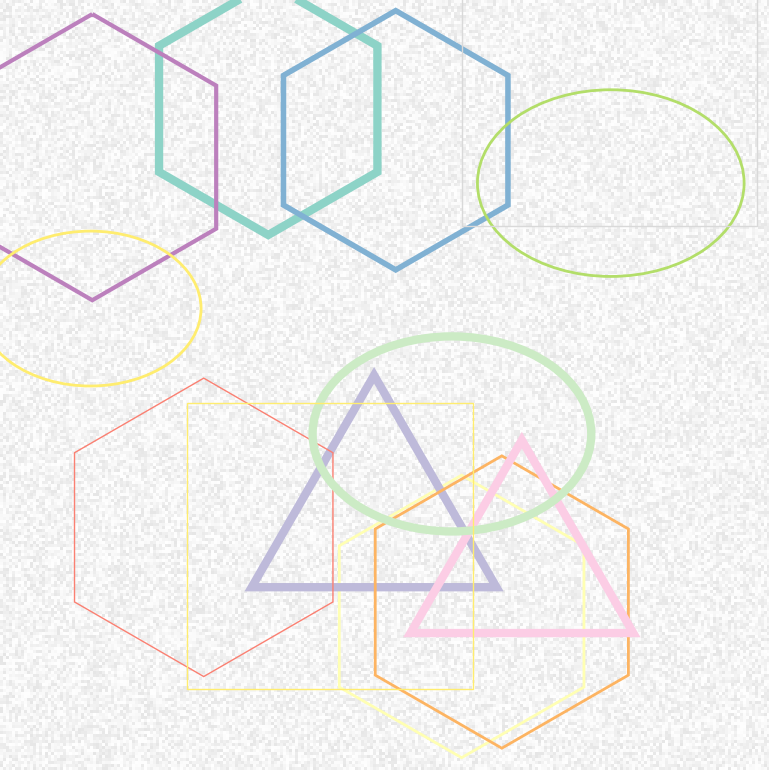[{"shape": "hexagon", "thickness": 3, "radius": 0.82, "center": [0.348, 0.859]}, {"shape": "hexagon", "thickness": 1, "radius": 0.92, "center": [0.599, 0.199]}, {"shape": "triangle", "thickness": 3, "radius": 0.92, "center": [0.486, 0.329]}, {"shape": "hexagon", "thickness": 0.5, "radius": 0.97, "center": [0.265, 0.315]}, {"shape": "hexagon", "thickness": 2, "radius": 0.84, "center": [0.514, 0.818]}, {"shape": "hexagon", "thickness": 1, "radius": 0.95, "center": [0.652, 0.218]}, {"shape": "oval", "thickness": 1, "radius": 0.87, "center": [0.793, 0.762]}, {"shape": "triangle", "thickness": 3, "radius": 0.84, "center": [0.678, 0.261]}, {"shape": "square", "thickness": 0.5, "radius": 0.96, "center": [0.792, 0.898]}, {"shape": "hexagon", "thickness": 1.5, "radius": 0.93, "center": [0.12, 0.796]}, {"shape": "oval", "thickness": 3, "radius": 0.9, "center": [0.587, 0.436]}, {"shape": "square", "thickness": 0.5, "radius": 0.93, "center": [0.428, 0.291]}, {"shape": "oval", "thickness": 1, "radius": 0.72, "center": [0.117, 0.599]}]